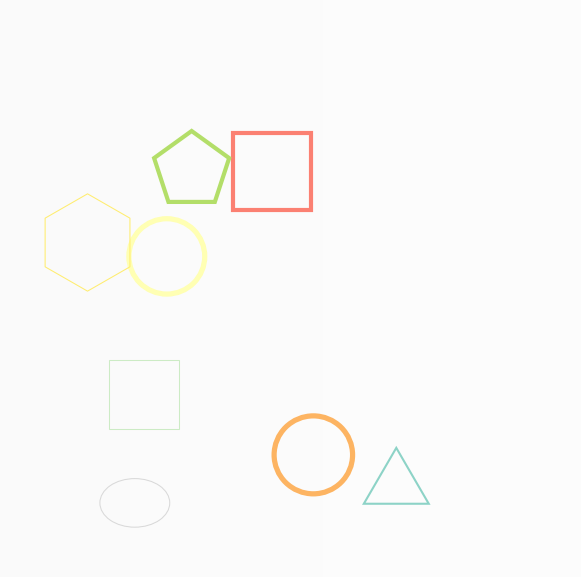[{"shape": "triangle", "thickness": 1, "radius": 0.32, "center": [0.682, 0.159]}, {"shape": "circle", "thickness": 2.5, "radius": 0.33, "center": [0.287, 0.555]}, {"shape": "square", "thickness": 2, "radius": 0.33, "center": [0.468, 0.702]}, {"shape": "circle", "thickness": 2.5, "radius": 0.34, "center": [0.539, 0.212]}, {"shape": "pentagon", "thickness": 2, "radius": 0.34, "center": [0.33, 0.704]}, {"shape": "oval", "thickness": 0.5, "radius": 0.3, "center": [0.232, 0.128]}, {"shape": "square", "thickness": 0.5, "radius": 0.3, "center": [0.248, 0.316]}, {"shape": "hexagon", "thickness": 0.5, "radius": 0.42, "center": [0.151, 0.579]}]